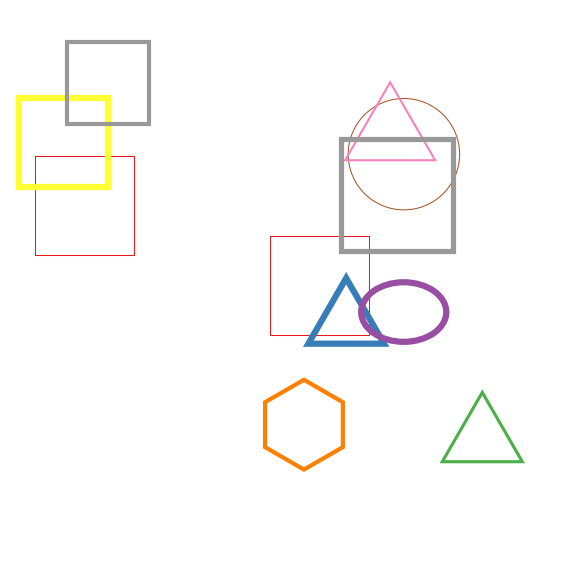[{"shape": "square", "thickness": 0.5, "radius": 0.43, "center": [0.554, 0.505]}, {"shape": "square", "thickness": 0.5, "radius": 0.43, "center": [0.146, 0.644]}, {"shape": "triangle", "thickness": 3, "radius": 0.38, "center": [0.599, 0.442]}, {"shape": "triangle", "thickness": 1.5, "radius": 0.4, "center": [0.835, 0.24]}, {"shape": "oval", "thickness": 3, "radius": 0.37, "center": [0.699, 0.459]}, {"shape": "hexagon", "thickness": 2, "radius": 0.39, "center": [0.526, 0.264]}, {"shape": "square", "thickness": 3, "radius": 0.39, "center": [0.111, 0.752]}, {"shape": "circle", "thickness": 0.5, "radius": 0.48, "center": [0.699, 0.732]}, {"shape": "triangle", "thickness": 1, "radius": 0.45, "center": [0.676, 0.767]}, {"shape": "square", "thickness": 2.5, "radius": 0.49, "center": [0.687, 0.661]}, {"shape": "square", "thickness": 2, "radius": 0.36, "center": [0.187, 0.856]}]